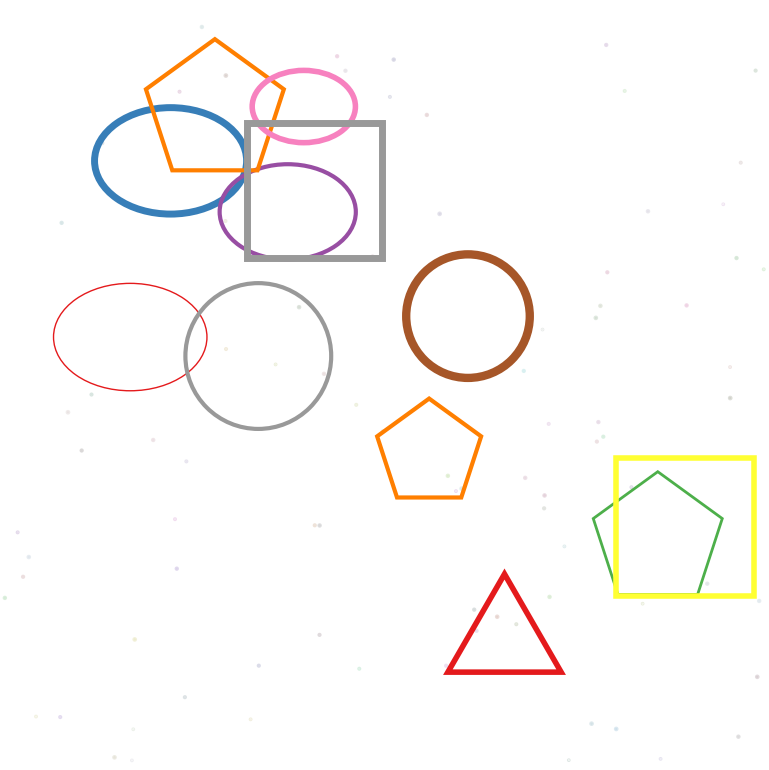[{"shape": "oval", "thickness": 0.5, "radius": 0.5, "center": [0.169, 0.562]}, {"shape": "triangle", "thickness": 2, "radius": 0.42, "center": [0.655, 0.17]}, {"shape": "oval", "thickness": 2.5, "radius": 0.49, "center": [0.222, 0.791]}, {"shape": "pentagon", "thickness": 1, "radius": 0.44, "center": [0.854, 0.299]}, {"shape": "oval", "thickness": 1.5, "radius": 0.44, "center": [0.374, 0.725]}, {"shape": "pentagon", "thickness": 1.5, "radius": 0.47, "center": [0.279, 0.855]}, {"shape": "pentagon", "thickness": 1.5, "radius": 0.36, "center": [0.557, 0.411]}, {"shape": "square", "thickness": 2, "radius": 0.45, "center": [0.889, 0.315]}, {"shape": "circle", "thickness": 3, "radius": 0.4, "center": [0.608, 0.589]}, {"shape": "oval", "thickness": 2, "radius": 0.34, "center": [0.395, 0.862]}, {"shape": "square", "thickness": 2.5, "radius": 0.44, "center": [0.408, 0.753]}, {"shape": "circle", "thickness": 1.5, "radius": 0.47, "center": [0.335, 0.538]}]